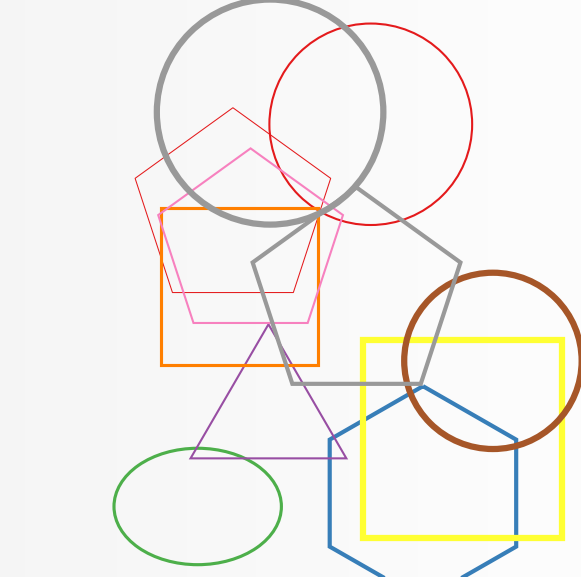[{"shape": "circle", "thickness": 1, "radius": 0.87, "center": [0.638, 0.784]}, {"shape": "pentagon", "thickness": 0.5, "radius": 0.88, "center": [0.401, 0.636]}, {"shape": "hexagon", "thickness": 2, "radius": 0.93, "center": [0.728, 0.145]}, {"shape": "oval", "thickness": 1.5, "radius": 0.72, "center": [0.34, 0.122]}, {"shape": "triangle", "thickness": 1, "radius": 0.77, "center": [0.462, 0.283]}, {"shape": "square", "thickness": 1.5, "radius": 0.68, "center": [0.412, 0.503]}, {"shape": "square", "thickness": 3, "radius": 0.86, "center": [0.796, 0.239]}, {"shape": "circle", "thickness": 3, "radius": 0.76, "center": [0.848, 0.374]}, {"shape": "pentagon", "thickness": 1, "radius": 0.84, "center": [0.431, 0.575]}, {"shape": "circle", "thickness": 3, "radius": 0.97, "center": [0.465, 0.805]}, {"shape": "pentagon", "thickness": 2, "radius": 0.94, "center": [0.613, 0.487]}]